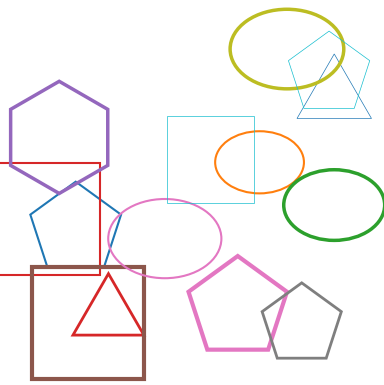[{"shape": "pentagon", "thickness": 1.5, "radius": 0.62, "center": [0.197, 0.404]}, {"shape": "triangle", "thickness": 0.5, "radius": 0.56, "center": [0.868, 0.748]}, {"shape": "oval", "thickness": 1.5, "radius": 0.58, "center": [0.674, 0.578]}, {"shape": "oval", "thickness": 2.5, "radius": 0.66, "center": [0.868, 0.467]}, {"shape": "triangle", "thickness": 2, "radius": 0.53, "center": [0.282, 0.183]}, {"shape": "square", "thickness": 1.5, "radius": 0.72, "center": [0.116, 0.431]}, {"shape": "hexagon", "thickness": 2.5, "radius": 0.73, "center": [0.154, 0.643]}, {"shape": "square", "thickness": 3, "radius": 0.72, "center": [0.229, 0.161]}, {"shape": "oval", "thickness": 1.5, "radius": 0.73, "center": [0.428, 0.38]}, {"shape": "pentagon", "thickness": 3, "radius": 0.67, "center": [0.618, 0.201]}, {"shape": "pentagon", "thickness": 2, "radius": 0.54, "center": [0.784, 0.157]}, {"shape": "oval", "thickness": 2.5, "radius": 0.74, "center": [0.745, 0.873]}, {"shape": "square", "thickness": 0.5, "radius": 0.57, "center": [0.547, 0.586]}, {"shape": "pentagon", "thickness": 0.5, "radius": 0.56, "center": [0.855, 0.808]}]